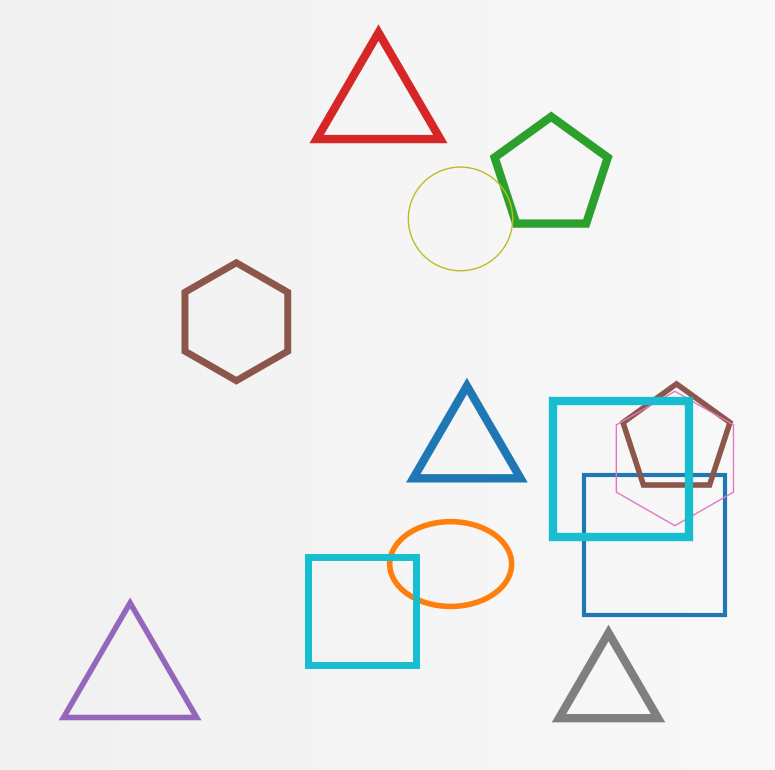[{"shape": "square", "thickness": 1.5, "radius": 0.45, "center": [0.845, 0.292]}, {"shape": "triangle", "thickness": 3, "radius": 0.4, "center": [0.602, 0.419]}, {"shape": "oval", "thickness": 2, "radius": 0.39, "center": [0.581, 0.267]}, {"shape": "pentagon", "thickness": 3, "radius": 0.38, "center": [0.711, 0.772]}, {"shape": "triangle", "thickness": 3, "radius": 0.46, "center": [0.488, 0.865]}, {"shape": "triangle", "thickness": 2, "radius": 0.5, "center": [0.168, 0.118]}, {"shape": "pentagon", "thickness": 2, "radius": 0.36, "center": [0.873, 0.429]}, {"shape": "hexagon", "thickness": 2.5, "radius": 0.38, "center": [0.305, 0.582]}, {"shape": "hexagon", "thickness": 0.5, "radius": 0.44, "center": [0.871, 0.405]}, {"shape": "triangle", "thickness": 3, "radius": 0.37, "center": [0.785, 0.104]}, {"shape": "circle", "thickness": 0.5, "radius": 0.34, "center": [0.594, 0.716]}, {"shape": "square", "thickness": 3, "radius": 0.44, "center": [0.801, 0.391]}, {"shape": "square", "thickness": 2.5, "radius": 0.35, "center": [0.467, 0.207]}]